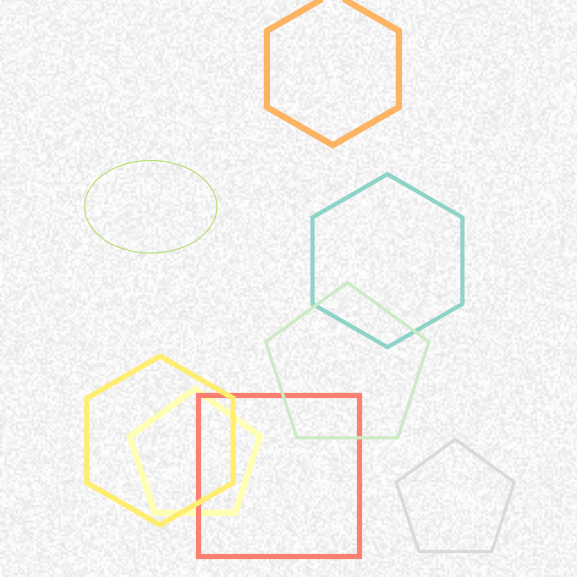[{"shape": "hexagon", "thickness": 2, "radius": 0.75, "center": [0.671, 0.548]}, {"shape": "pentagon", "thickness": 3, "radius": 0.59, "center": [0.337, 0.207]}, {"shape": "square", "thickness": 2.5, "radius": 0.7, "center": [0.482, 0.176]}, {"shape": "hexagon", "thickness": 3, "radius": 0.66, "center": [0.576, 0.88]}, {"shape": "oval", "thickness": 0.5, "radius": 0.57, "center": [0.261, 0.641]}, {"shape": "pentagon", "thickness": 1.5, "radius": 0.54, "center": [0.788, 0.131]}, {"shape": "pentagon", "thickness": 1.5, "radius": 0.74, "center": [0.601, 0.361]}, {"shape": "hexagon", "thickness": 2.5, "radius": 0.73, "center": [0.277, 0.236]}]